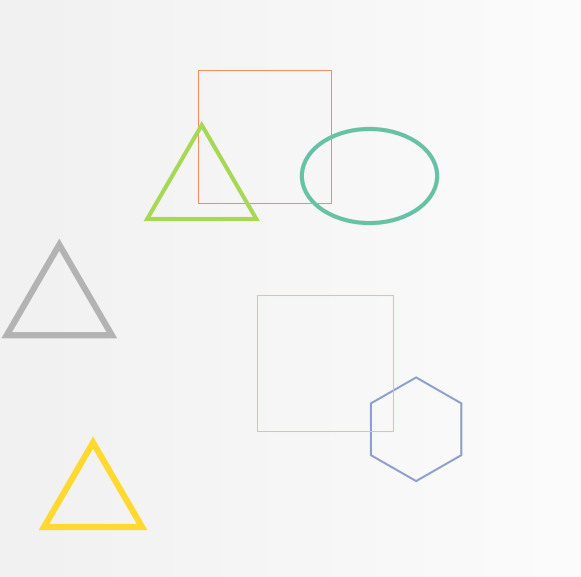[{"shape": "oval", "thickness": 2, "radius": 0.58, "center": [0.636, 0.694]}, {"shape": "square", "thickness": 0.5, "radius": 0.58, "center": [0.455, 0.763]}, {"shape": "hexagon", "thickness": 1, "radius": 0.45, "center": [0.716, 0.256]}, {"shape": "triangle", "thickness": 2, "radius": 0.54, "center": [0.347, 0.674]}, {"shape": "triangle", "thickness": 3, "radius": 0.49, "center": [0.16, 0.135]}, {"shape": "square", "thickness": 0.5, "radius": 0.59, "center": [0.559, 0.37]}, {"shape": "triangle", "thickness": 3, "radius": 0.52, "center": [0.102, 0.471]}]